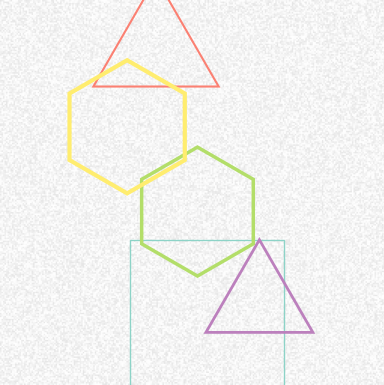[{"shape": "square", "thickness": 1, "radius": 1.0, "center": [0.538, 0.178]}, {"shape": "triangle", "thickness": 1.5, "radius": 0.94, "center": [0.405, 0.869]}, {"shape": "hexagon", "thickness": 2.5, "radius": 0.84, "center": [0.513, 0.45]}, {"shape": "triangle", "thickness": 2, "radius": 0.8, "center": [0.674, 0.217]}, {"shape": "hexagon", "thickness": 3, "radius": 0.86, "center": [0.33, 0.671]}]